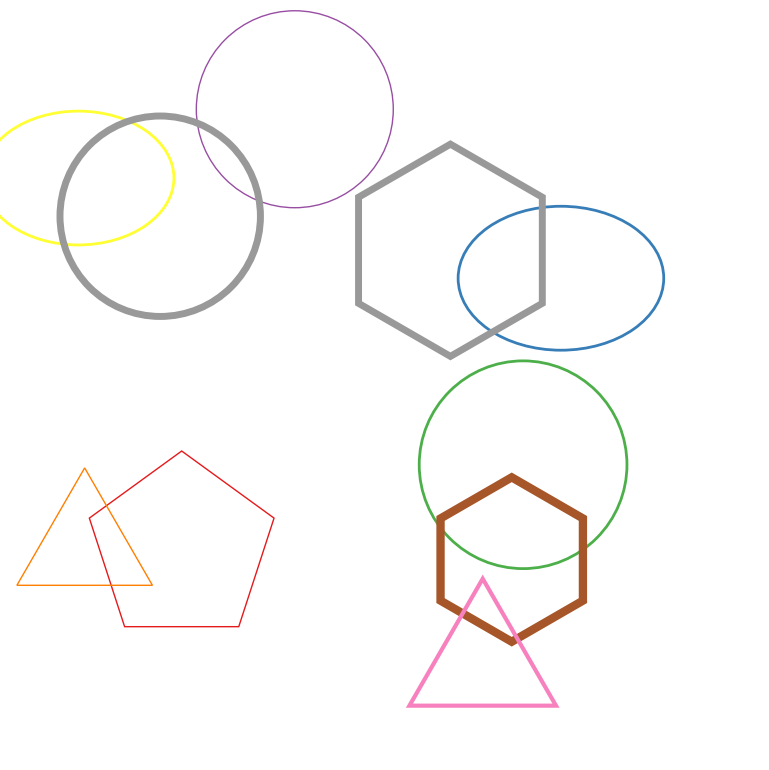[{"shape": "pentagon", "thickness": 0.5, "radius": 0.63, "center": [0.236, 0.288]}, {"shape": "oval", "thickness": 1, "radius": 0.67, "center": [0.728, 0.639]}, {"shape": "circle", "thickness": 1, "radius": 0.67, "center": [0.679, 0.396]}, {"shape": "circle", "thickness": 0.5, "radius": 0.64, "center": [0.383, 0.858]}, {"shape": "triangle", "thickness": 0.5, "radius": 0.51, "center": [0.11, 0.291]}, {"shape": "oval", "thickness": 1, "radius": 0.62, "center": [0.102, 0.769]}, {"shape": "hexagon", "thickness": 3, "radius": 0.53, "center": [0.665, 0.273]}, {"shape": "triangle", "thickness": 1.5, "radius": 0.55, "center": [0.627, 0.138]}, {"shape": "circle", "thickness": 2.5, "radius": 0.65, "center": [0.208, 0.719]}, {"shape": "hexagon", "thickness": 2.5, "radius": 0.69, "center": [0.585, 0.675]}]